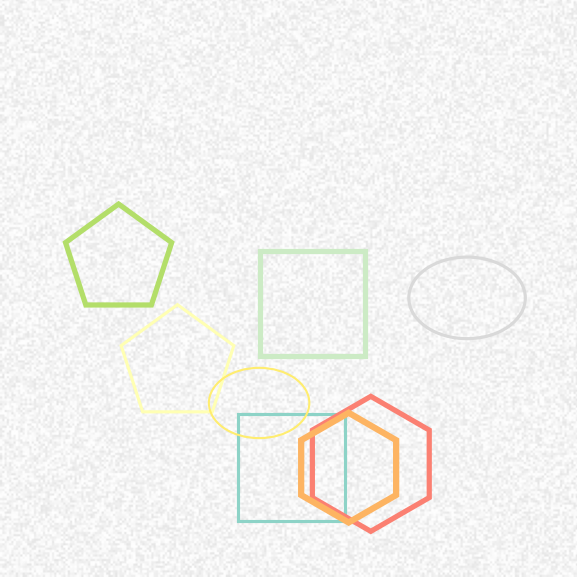[{"shape": "square", "thickness": 1.5, "radius": 0.46, "center": [0.505, 0.19]}, {"shape": "pentagon", "thickness": 1.5, "radius": 0.51, "center": [0.307, 0.369]}, {"shape": "hexagon", "thickness": 2.5, "radius": 0.58, "center": [0.642, 0.196]}, {"shape": "hexagon", "thickness": 3, "radius": 0.47, "center": [0.604, 0.189]}, {"shape": "pentagon", "thickness": 2.5, "radius": 0.48, "center": [0.205, 0.549]}, {"shape": "oval", "thickness": 1.5, "radius": 0.5, "center": [0.809, 0.483]}, {"shape": "square", "thickness": 2.5, "radius": 0.45, "center": [0.541, 0.474]}, {"shape": "oval", "thickness": 1, "radius": 0.43, "center": [0.449, 0.301]}]